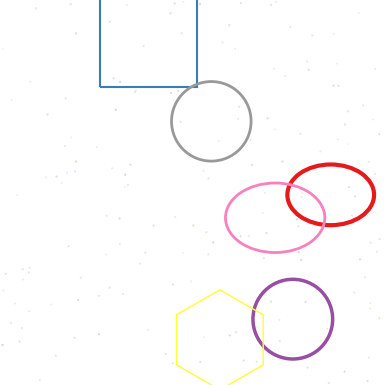[{"shape": "oval", "thickness": 3, "radius": 0.56, "center": [0.859, 0.494]}, {"shape": "square", "thickness": 1.5, "radius": 0.63, "center": [0.386, 0.9]}, {"shape": "circle", "thickness": 2.5, "radius": 0.52, "center": [0.761, 0.171]}, {"shape": "hexagon", "thickness": 1, "radius": 0.65, "center": [0.571, 0.117]}, {"shape": "oval", "thickness": 2, "radius": 0.65, "center": [0.715, 0.434]}, {"shape": "circle", "thickness": 2, "radius": 0.52, "center": [0.549, 0.685]}]